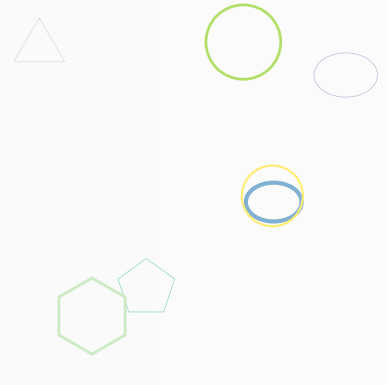[{"shape": "pentagon", "thickness": 0.5, "radius": 0.38, "center": [0.378, 0.252]}, {"shape": "oval", "thickness": 0.5, "radius": 0.41, "center": [0.892, 0.805]}, {"shape": "oval", "thickness": 3, "radius": 0.36, "center": [0.706, 0.475]}, {"shape": "circle", "thickness": 2, "radius": 0.48, "center": [0.628, 0.891]}, {"shape": "triangle", "thickness": 0.5, "radius": 0.38, "center": [0.101, 0.878]}, {"shape": "hexagon", "thickness": 2, "radius": 0.49, "center": [0.237, 0.179]}, {"shape": "circle", "thickness": 1.5, "radius": 0.39, "center": [0.703, 0.491]}]